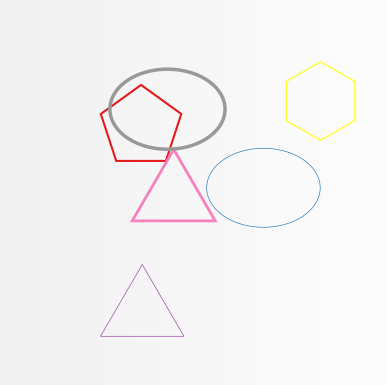[{"shape": "pentagon", "thickness": 1.5, "radius": 0.55, "center": [0.364, 0.67]}, {"shape": "oval", "thickness": 0.5, "radius": 0.73, "center": [0.68, 0.512]}, {"shape": "triangle", "thickness": 0.5, "radius": 0.62, "center": [0.367, 0.189]}, {"shape": "hexagon", "thickness": 1, "radius": 0.51, "center": [0.827, 0.738]}, {"shape": "triangle", "thickness": 2, "radius": 0.62, "center": [0.448, 0.488]}, {"shape": "oval", "thickness": 2.5, "radius": 0.74, "center": [0.432, 0.716]}]